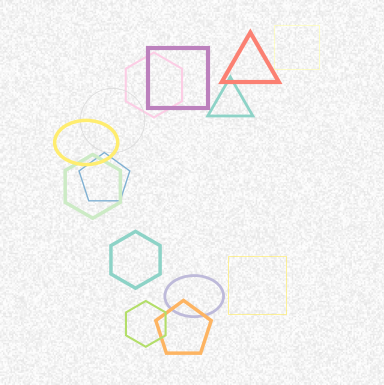[{"shape": "hexagon", "thickness": 2.5, "radius": 0.37, "center": [0.352, 0.325]}, {"shape": "triangle", "thickness": 2, "radius": 0.34, "center": [0.598, 0.733]}, {"shape": "square", "thickness": 0.5, "radius": 0.29, "center": [0.77, 0.878]}, {"shape": "oval", "thickness": 2, "radius": 0.38, "center": [0.504, 0.231]}, {"shape": "triangle", "thickness": 3, "radius": 0.43, "center": [0.65, 0.83]}, {"shape": "pentagon", "thickness": 1, "radius": 0.35, "center": [0.271, 0.535]}, {"shape": "pentagon", "thickness": 2.5, "radius": 0.38, "center": [0.477, 0.144]}, {"shape": "hexagon", "thickness": 1.5, "radius": 0.3, "center": [0.379, 0.159]}, {"shape": "hexagon", "thickness": 1.5, "radius": 0.42, "center": [0.4, 0.779]}, {"shape": "circle", "thickness": 0.5, "radius": 0.42, "center": [0.292, 0.687]}, {"shape": "square", "thickness": 3, "radius": 0.39, "center": [0.463, 0.797]}, {"shape": "hexagon", "thickness": 2.5, "radius": 0.41, "center": [0.241, 0.516]}, {"shape": "oval", "thickness": 2.5, "radius": 0.41, "center": [0.224, 0.63]}, {"shape": "square", "thickness": 0.5, "radius": 0.38, "center": [0.667, 0.26]}]